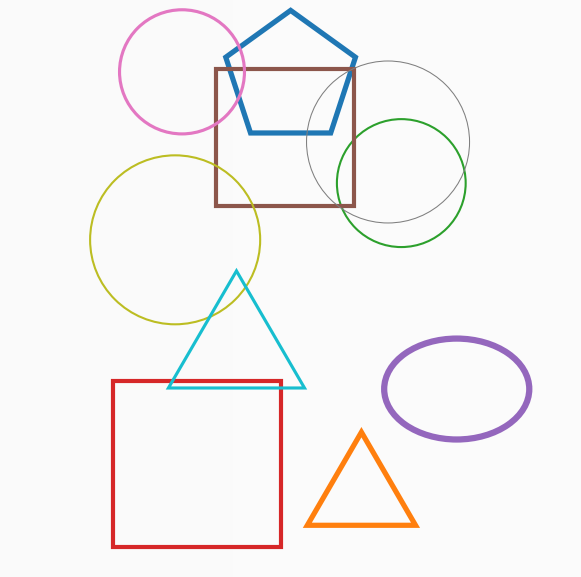[{"shape": "pentagon", "thickness": 2.5, "radius": 0.59, "center": [0.5, 0.864]}, {"shape": "triangle", "thickness": 2.5, "radius": 0.54, "center": [0.622, 0.143]}, {"shape": "circle", "thickness": 1, "radius": 0.55, "center": [0.69, 0.682]}, {"shape": "square", "thickness": 2, "radius": 0.72, "center": [0.339, 0.195]}, {"shape": "oval", "thickness": 3, "radius": 0.62, "center": [0.786, 0.325]}, {"shape": "square", "thickness": 2, "radius": 0.6, "center": [0.49, 0.761]}, {"shape": "circle", "thickness": 1.5, "radius": 0.54, "center": [0.313, 0.875]}, {"shape": "circle", "thickness": 0.5, "radius": 0.7, "center": [0.668, 0.753]}, {"shape": "circle", "thickness": 1, "radius": 0.73, "center": [0.301, 0.584]}, {"shape": "triangle", "thickness": 1.5, "radius": 0.68, "center": [0.407, 0.395]}]